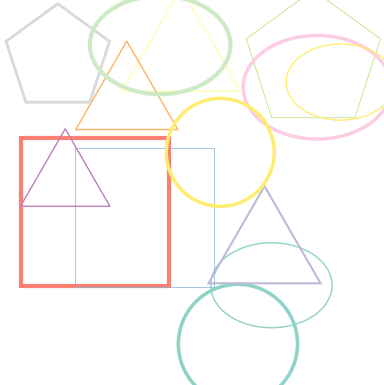[{"shape": "oval", "thickness": 1, "radius": 0.79, "center": [0.705, 0.259]}, {"shape": "circle", "thickness": 2.5, "radius": 0.77, "center": [0.618, 0.107]}, {"shape": "triangle", "thickness": 1, "radius": 0.89, "center": [0.471, 0.852]}, {"shape": "triangle", "thickness": 1.5, "radius": 0.84, "center": [0.687, 0.348]}, {"shape": "square", "thickness": 3, "radius": 0.96, "center": [0.246, 0.449]}, {"shape": "square", "thickness": 0.5, "radius": 0.9, "center": [0.375, 0.435]}, {"shape": "triangle", "thickness": 1, "radius": 0.77, "center": [0.329, 0.74]}, {"shape": "pentagon", "thickness": 0.5, "radius": 0.92, "center": [0.814, 0.843]}, {"shape": "oval", "thickness": 2.5, "radius": 0.96, "center": [0.824, 0.773]}, {"shape": "pentagon", "thickness": 2, "radius": 0.71, "center": [0.15, 0.849]}, {"shape": "triangle", "thickness": 1, "radius": 0.67, "center": [0.169, 0.531]}, {"shape": "oval", "thickness": 3, "radius": 0.91, "center": [0.416, 0.883]}, {"shape": "oval", "thickness": 1, "radius": 0.71, "center": [0.885, 0.787]}, {"shape": "circle", "thickness": 2.5, "radius": 0.7, "center": [0.572, 0.604]}]